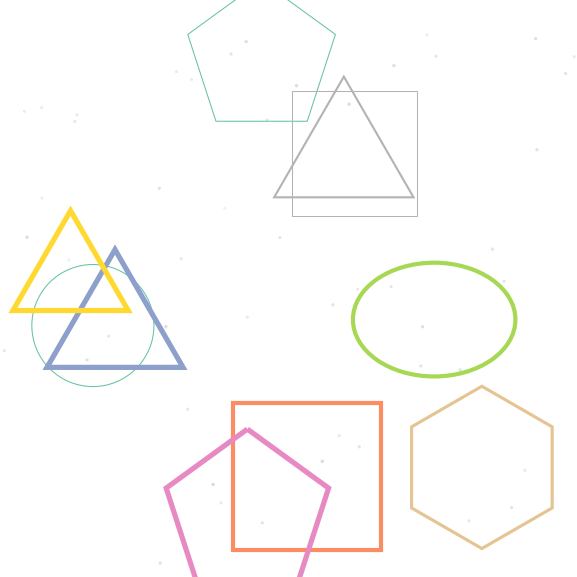[{"shape": "circle", "thickness": 0.5, "radius": 0.53, "center": [0.161, 0.435]}, {"shape": "pentagon", "thickness": 0.5, "radius": 0.67, "center": [0.453, 0.898]}, {"shape": "square", "thickness": 2, "radius": 0.64, "center": [0.531, 0.174]}, {"shape": "triangle", "thickness": 2.5, "radius": 0.68, "center": [0.199, 0.431]}, {"shape": "pentagon", "thickness": 2.5, "radius": 0.74, "center": [0.428, 0.108]}, {"shape": "oval", "thickness": 2, "radius": 0.7, "center": [0.752, 0.446]}, {"shape": "triangle", "thickness": 2.5, "radius": 0.58, "center": [0.122, 0.519]}, {"shape": "hexagon", "thickness": 1.5, "radius": 0.7, "center": [0.834, 0.19]}, {"shape": "square", "thickness": 0.5, "radius": 0.54, "center": [0.614, 0.734]}, {"shape": "triangle", "thickness": 1, "radius": 0.7, "center": [0.595, 0.727]}]